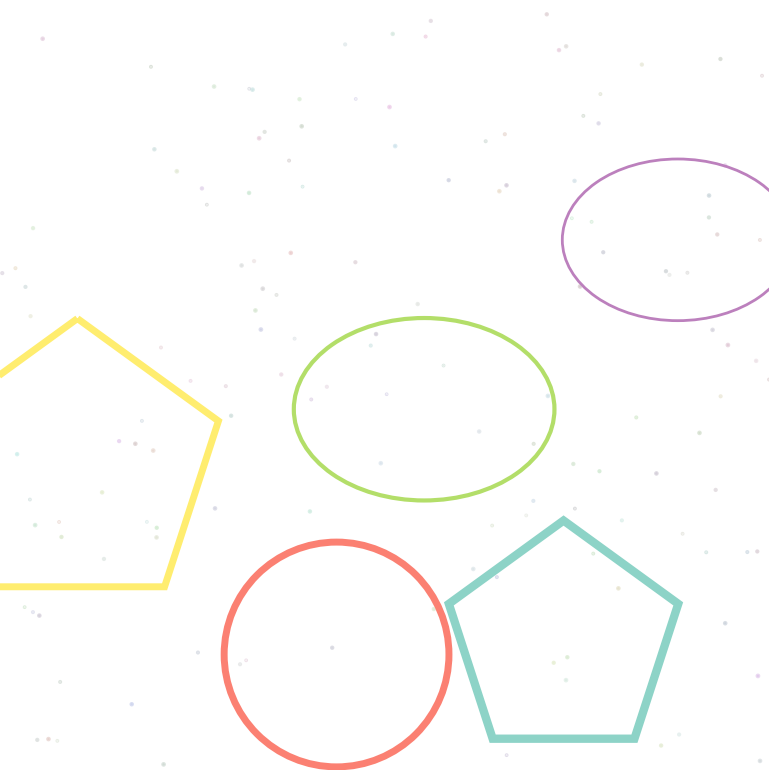[{"shape": "pentagon", "thickness": 3, "radius": 0.78, "center": [0.732, 0.167]}, {"shape": "circle", "thickness": 2.5, "radius": 0.73, "center": [0.437, 0.15]}, {"shape": "oval", "thickness": 1.5, "radius": 0.85, "center": [0.551, 0.469]}, {"shape": "oval", "thickness": 1, "radius": 0.75, "center": [0.88, 0.689]}, {"shape": "pentagon", "thickness": 2.5, "radius": 0.96, "center": [0.101, 0.394]}]